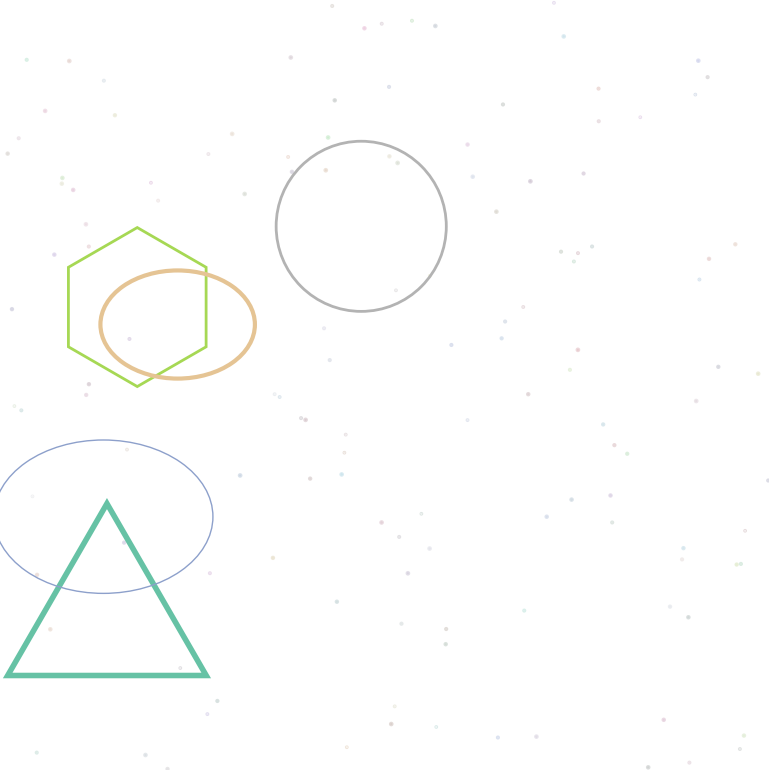[{"shape": "triangle", "thickness": 2, "radius": 0.74, "center": [0.139, 0.197]}, {"shape": "oval", "thickness": 0.5, "radius": 0.71, "center": [0.134, 0.329]}, {"shape": "hexagon", "thickness": 1, "radius": 0.52, "center": [0.178, 0.601]}, {"shape": "oval", "thickness": 1.5, "radius": 0.5, "center": [0.231, 0.579]}, {"shape": "circle", "thickness": 1, "radius": 0.55, "center": [0.469, 0.706]}]